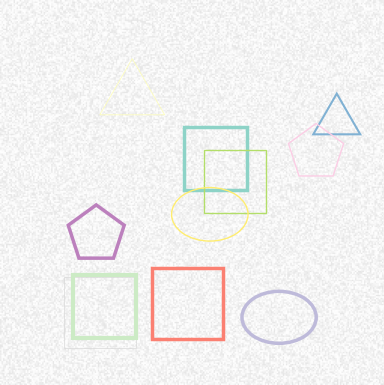[{"shape": "square", "thickness": 2.5, "radius": 0.41, "center": [0.558, 0.59]}, {"shape": "triangle", "thickness": 0.5, "radius": 0.49, "center": [0.343, 0.75]}, {"shape": "oval", "thickness": 2.5, "radius": 0.48, "center": [0.725, 0.176]}, {"shape": "square", "thickness": 2.5, "radius": 0.46, "center": [0.488, 0.211]}, {"shape": "triangle", "thickness": 1.5, "radius": 0.35, "center": [0.875, 0.686]}, {"shape": "square", "thickness": 1, "radius": 0.41, "center": [0.61, 0.528]}, {"shape": "pentagon", "thickness": 1, "radius": 0.38, "center": [0.821, 0.604]}, {"shape": "square", "thickness": 0.5, "radius": 0.47, "center": [0.26, 0.188]}, {"shape": "pentagon", "thickness": 2.5, "radius": 0.38, "center": [0.25, 0.391]}, {"shape": "square", "thickness": 3, "radius": 0.41, "center": [0.271, 0.203]}, {"shape": "oval", "thickness": 1, "radius": 0.5, "center": [0.545, 0.443]}]